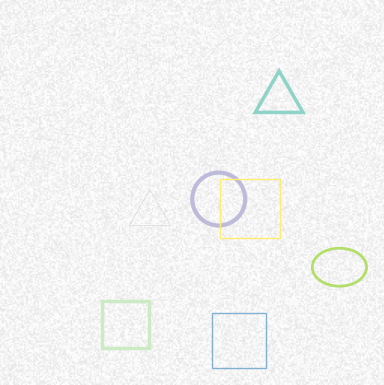[{"shape": "triangle", "thickness": 2.5, "radius": 0.36, "center": [0.725, 0.744]}, {"shape": "circle", "thickness": 3, "radius": 0.34, "center": [0.568, 0.483]}, {"shape": "square", "thickness": 1, "radius": 0.35, "center": [0.62, 0.115]}, {"shape": "oval", "thickness": 2, "radius": 0.35, "center": [0.882, 0.306]}, {"shape": "triangle", "thickness": 0.5, "radius": 0.31, "center": [0.389, 0.446]}, {"shape": "square", "thickness": 2.5, "radius": 0.31, "center": [0.326, 0.158]}, {"shape": "square", "thickness": 1, "radius": 0.39, "center": [0.649, 0.459]}]